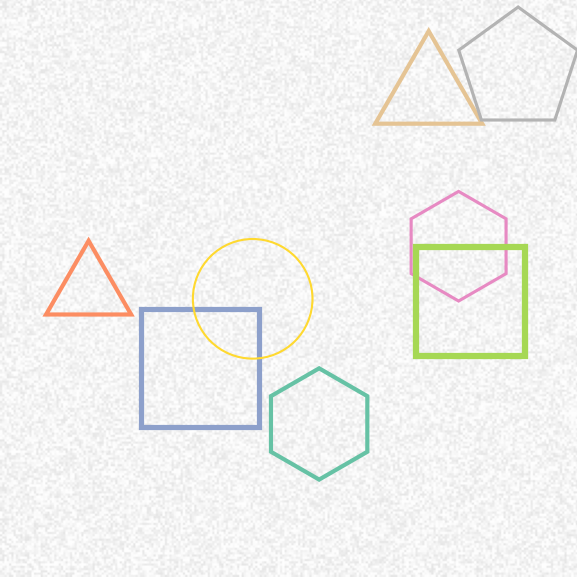[{"shape": "hexagon", "thickness": 2, "radius": 0.48, "center": [0.553, 0.265]}, {"shape": "triangle", "thickness": 2, "radius": 0.43, "center": [0.153, 0.497]}, {"shape": "square", "thickness": 2.5, "radius": 0.51, "center": [0.346, 0.362]}, {"shape": "hexagon", "thickness": 1.5, "radius": 0.47, "center": [0.794, 0.573]}, {"shape": "square", "thickness": 3, "radius": 0.47, "center": [0.814, 0.477]}, {"shape": "circle", "thickness": 1, "radius": 0.52, "center": [0.438, 0.482]}, {"shape": "triangle", "thickness": 2, "radius": 0.53, "center": [0.742, 0.838]}, {"shape": "pentagon", "thickness": 1.5, "radius": 0.54, "center": [0.897, 0.879]}]